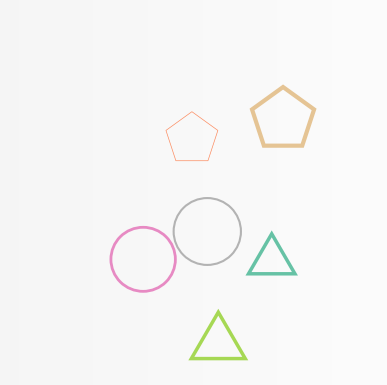[{"shape": "triangle", "thickness": 2.5, "radius": 0.35, "center": [0.701, 0.323]}, {"shape": "pentagon", "thickness": 0.5, "radius": 0.35, "center": [0.495, 0.639]}, {"shape": "circle", "thickness": 2, "radius": 0.42, "center": [0.369, 0.326]}, {"shape": "triangle", "thickness": 2.5, "radius": 0.4, "center": [0.563, 0.109]}, {"shape": "pentagon", "thickness": 3, "radius": 0.42, "center": [0.73, 0.69]}, {"shape": "circle", "thickness": 1.5, "radius": 0.43, "center": [0.535, 0.399]}]